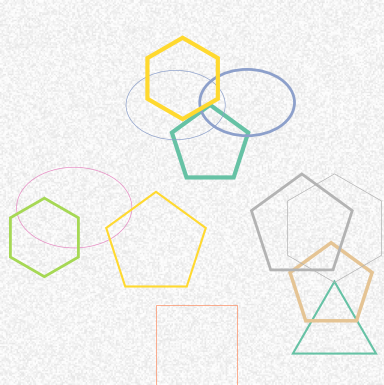[{"shape": "pentagon", "thickness": 3, "radius": 0.52, "center": [0.546, 0.623]}, {"shape": "triangle", "thickness": 1.5, "radius": 0.62, "center": [0.869, 0.144]}, {"shape": "square", "thickness": 0.5, "radius": 0.52, "center": [0.51, 0.102]}, {"shape": "oval", "thickness": 2, "radius": 0.62, "center": [0.642, 0.734]}, {"shape": "oval", "thickness": 0.5, "radius": 0.64, "center": [0.456, 0.727]}, {"shape": "oval", "thickness": 0.5, "radius": 0.75, "center": [0.193, 0.461]}, {"shape": "hexagon", "thickness": 2, "radius": 0.51, "center": [0.115, 0.383]}, {"shape": "hexagon", "thickness": 3, "radius": 0.53, "center": [0.474, 0.796]}, {"shape": "pentagon", "thickness": 1.5, "radius": 0.68, "center": [0.405, 0.366]}, {"shape": "pentagon", "thickness": 2.5, "radius": 0.56, "center": [0.86, 0.257]}, {"shape": "pentagon", "thickness": 2, "radius": 0.69, "center": [0.784, 0.41]}, {"shape": "hexagon", "thickness": 0.5, "radius": 0.7, "center": [0.869, 0.407]}]